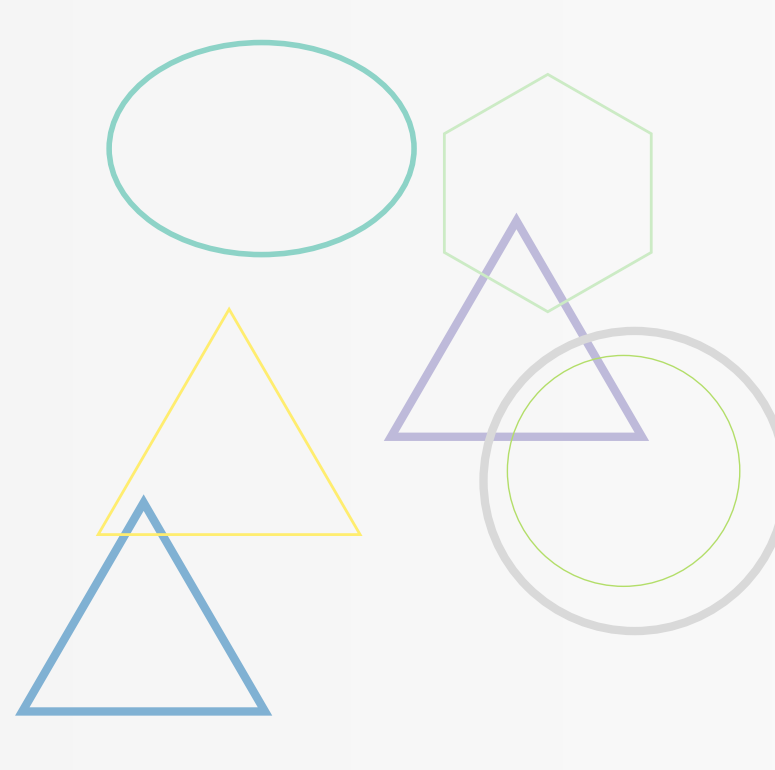[{"shape": "oval", "thickness": 2, "radius": 0.98, "center": [0.338, 0.807]}, {"shape": "triangle", "thickness": 3, "radius": 0.93, "center": [0.666, 0.526]}, {"shape": "triangle", "thickness": 3, "radius": 0.9, "center": [0.185, 0.166]}, {"shape": "circle", "thickness": 0.5, "radius": 0.75, "center": [0.805, 0.388]}, {"shape": "circle", "thickness": 3, "radius": 0.97, "center": [0.819, 0.375]}, {"shape": "hexagon", "thickness": 1, "radius": 0.77, "center": [0.707, 0.749]}, {"shape": "triangle", "thickness": 1, "radius": 0.98, "center": [0.296, 0.403]}]